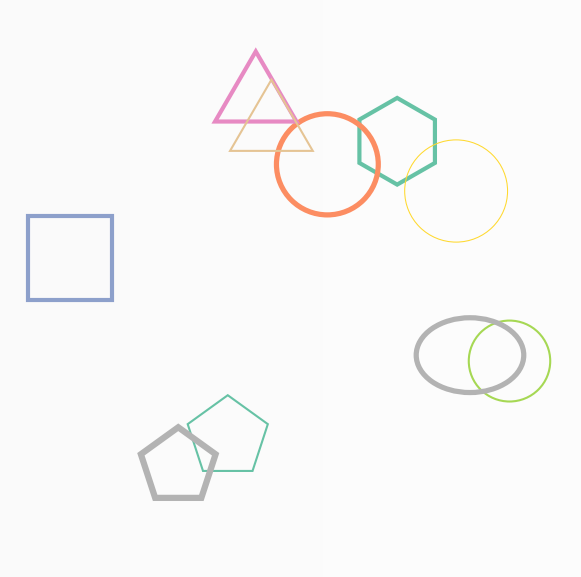[{"shape": "pentagon", "thickness": 1, "radius": 0.36, "center": [0.392, 0.242]}, {"shape": "hexagon", "thickness": 2, "radius": 0.38, "center": [0.683, 0.755]}, {"shape": "circle", "thickness": 2.5, "radius": 0.44, "center": [0.563, 0.715]}, {"shape": "square", "thickness": 2, "radius": 0.36, "center": [0.12, 0.553]}, {"shape": "triangle", "thickness": 2, "radius": 0.4, "center": [0.44, 0.829]}, {"shape": "circle", "thickness": 1, "radius": 0.35, "center": [0.877, 0.374]}, {"shape": "circle", "thickness": 0.5, "radius": 0.44, "center": [0.785, 0.668]}, {"shape": "triangle", "thickness": 1, "radius": 0.41, "center": [0.467, 0.779]}, {"shape": "pentagon", "thickness": 3, "radius": 0.34, "center": [0.307, 0.192]}, {"shape": "oval", "thickness": 2.5, "radius": 0.46, "center": [0.809, 0.384]}]